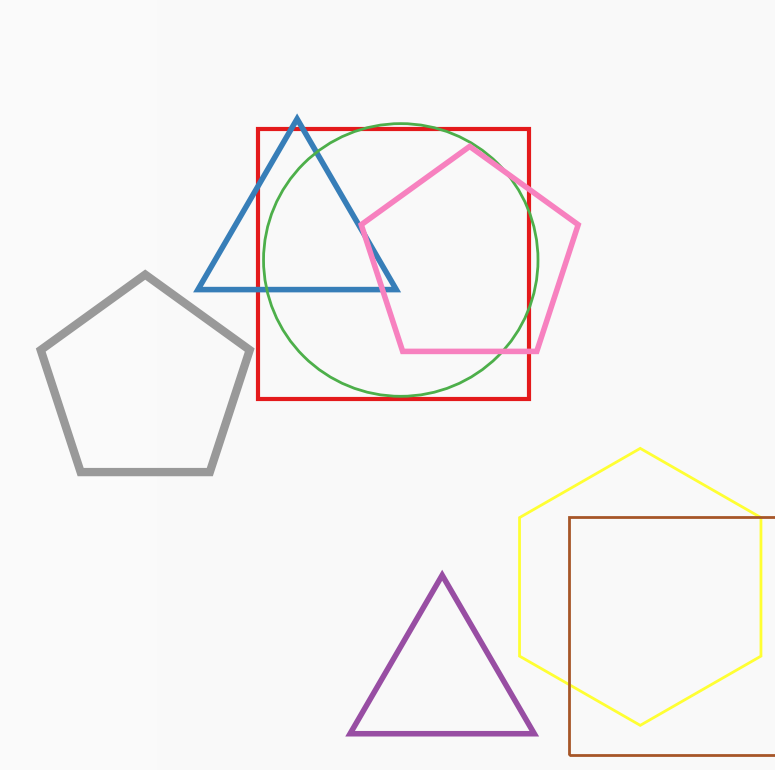[{"shape": "square", "thickness": 1.5, "radius": 0.87, "center": [0.508, 0.657]}, {"shape": "triangle", "thickness": 2, "radius": 0.74, "center": [0.383, 0.698]}, {"shape": "circle", "thickness": 1, "radius": 0.89, "center": [0.517, 0.662]}, {"shape": "triangle", "thickness": 2, "radius": 0.69, "center": [0.571, 0.116]}, {"shape": "hexagon", "thickness": 1, "radius": 0.9, "center": [0.826, 0.238]}, {"shape": "square", "thickness": 1, "radius": 0.77, "center": [0.889, 0.174]}, {"shape": "pentagon", "thickness": 2, "radius": 0.74, "center": [0.606, 0.663]}, {"shape": "pentagon", "thickness": 3, "radius": 0.71, "center": [0.187, 0.502]}]